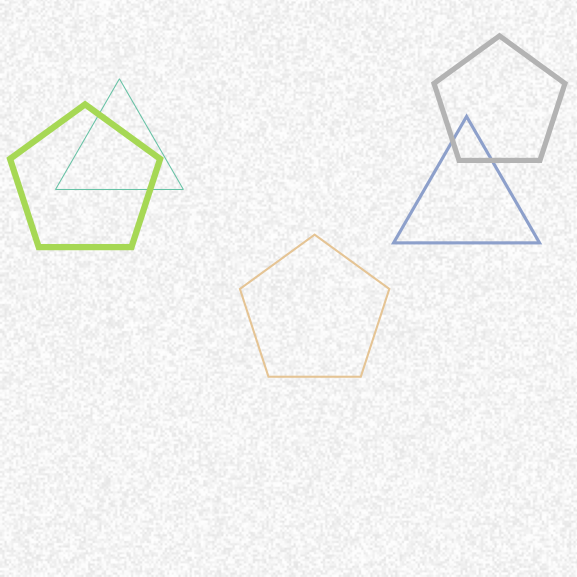[{"shape": "triangle", "thickness": 0.5, "radius": 0.64, "center": [0.207, 0.735]}, {"shape": "triangle", "thickness": 1.5, "radius": 0.73, "center": [0.808, 0.652]}, {"shape": "pentagon", "thickness": 3, "radius": 0.68, "center": [0.147, 0.682]}, {"shape": "pentagon", "thickness": 1, "radius": 0.68, "center": [0.545, 0.457]}, {"shape": "pentagon", "thickness": 2.5, "radius": 0.6, "center": [0.865, 0.818]}]